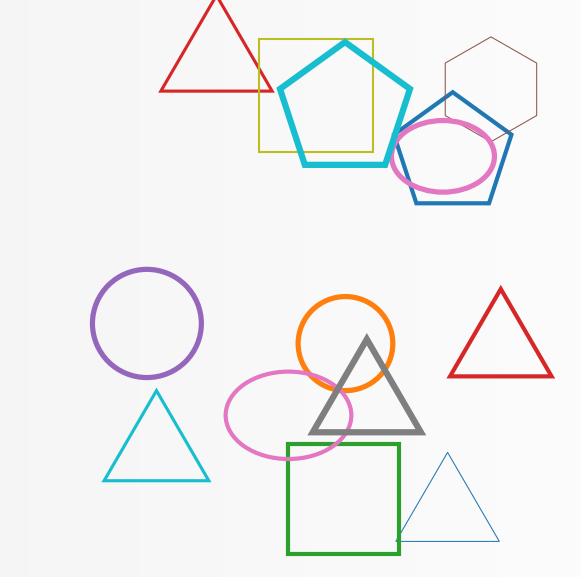[{"shape": "triangle", "thickness": 0.5, "radius": 0.51, "center": [0.77, 0.113]}, {"shape": "pentagon", "thickness": 2, "radius": 0.53, "center": [0.779, 0.733]}, {"shape": "circle", "thickness": 2.5, "radius": 0.41, "center": [0.594, 0.404]}, {"shape": "square", "thickness": 2, "radius": 0.48, "center": [0.591, 0.135]}, {"shape": "triangle", "thickness": 2, "radius": 0.5, "center": [0.862, 0.398]}, {"shape": "triangle", "thickness": 1.5, "radius": 0.55, "center": [0.372, 0.897]}, {"shape": "circle", "thickness": 2.5, "radius": 0.47, "center": [0.253, 0.439]}, {"shape": "hexagon", "thickness": 0.5, "radius": 0.45, "center": [0.845, 0.844]}, {"shape": "oval", "thickness": 2, "radius": 0.54, "center": [0.496, 0.28]}, {"shape": "oval", "thickness": 2.5, "radius": 0.44, "center": [0.762, 0.728]}, {"shape": "triangle", "thickness": 3, "radius": 0.54, "center": [0.631, 0.304]}, {"shape": "square", "thickness": 1, "radius": 0.49, "center": [0.543, 0.833]}, {"shape": "triangle", "thickness": 1.5, "radius": 0.52, "center": [0.269, 0.219]}, {"shape": "pentagon", "thickness": 3, "radius": 0.59, "center": [0.594, 0.809]}]